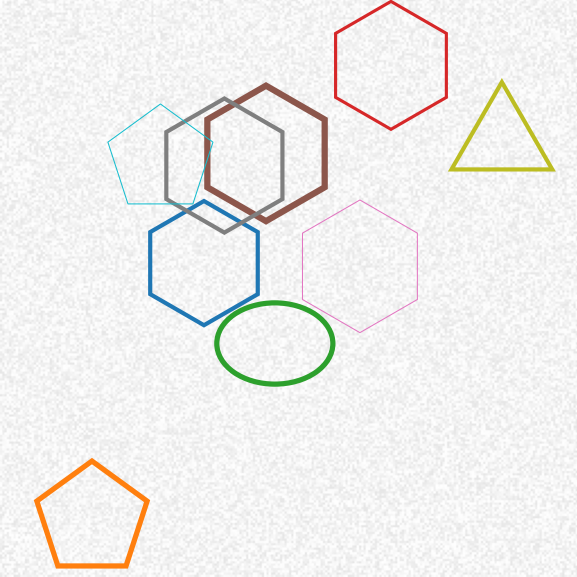[{"shape": "hexagon", "thickness": 2, "radius": 0.54, "center": [0.353, 0.544]}, {"shape": "pentagon", "thickness": 2.5, "radius": 0.5, "center": [0.159, 0.1]}, {"shape": "oval", "thickness": 2.5, "radius": 0.5, "center": [0.476, 0.404]}, {"shape": "hexagon", "thickness": 1.5, "radius": 0.55, "center": [0.677, 0.886]}, {"shape": "hexagon", "thickness": 3, "radius": 0.59, "center": [0.461, 0.733]}, {"shape": "hexagon", "thickness": 0.5, "radius": 0.57, "center": [0.623, 0.538]}, {"shape": "hexagon", "thickness": 2, "radius": 0.58, "center": [0.389, 0.712]}, {"shape": "triangle", "thickness": 2, "radius": 0.5, "center": [0.869, 0.756]}, {"shape": "pentagon", "thickness": 0.5, "radius": 0.48, "center": [0.278, 0.723]}]